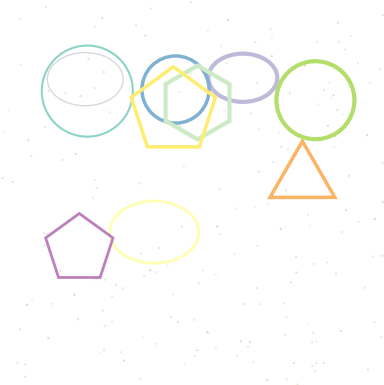[{"shape": "circle", "thickness": 1.5, "radius": 0.59, "center": [0.227, 0.763]}, {"shape": "oval", "thickness": 2, "radius": 0.58, "center": [0.401, 0.397]}, {"shape": "oval", "thickness": 3, "radius": 0.45, "center": [0.631, 0.798]}, {"shape": "circle", "thickness": 2.5, "radius": 0.44, "center": [0.456, 0.767]}, {"shape": "triangle", "thickness": 2.5, "radius": 0.49, "center": [0.786, 0.536]}, {"shape": "circle", "thickness": 3, "radius": 0.51, "center": [0.819, 0.74]}, {"shape": "oval", "thickness": 1, "radius": 0.49, "center": [0.221, 0.794]}, {"shape": "pentagon", "thickness": 2, "radius": 0.46, "center": [0.206, 0.354]}, {"shape": "hexagon", "thickness": 3, "radius": 0.48, "center": [0.513, 0.734]}, {"shape": "pentagon", "thickness": 2.5, "radius": 0.57, "center": [0.45, 0.712]}]